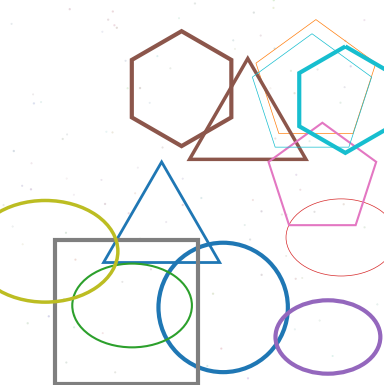[{"shape": "triangle", "thickness": 2, "radius": 0.87, "center": [0.42, 0.405]}, {"shape": "circle", "thickness": 3, "radius": 0.84, "center": [0.58, 0.201]}, {"shape": "pentagon", "thickness": 0.5, "radius": 0.82, "center": [0.821, 0.785]}, {"shape": "oval", "thickness": 1.5, "radius": 0.78, "center": [0.343, 0.207]}, {"shape": "oval", "thickness": 0.5, "radius": 0.72, "center": [0.886, 0.383]}, {"shape": "oval", "thickness": 3, "radius": 0.68, "center": [0.852, 0.125]}, {"shape": "hexagon", "thickness": 3, "radius": 0.75, "center": [0.472, 0.77]}, {"shape": "triangle", "thickness": 2.5, "radius": 0.87, "center": [0.644, 0.673]}, {"shape": "pentagon", "thickness": 1.5, "radius": 0.74, "center": [0.837, 0.534]}, {"shape": "square", "thickness": 3, "radius": 0.93, "center": [0.329, 0.19]}, {"shape": "oval", "thickness": 2.5, "radius": 0.94, "center": [0.118, 0.347]}, {"shape": "hexagon", "thickness": 3, "radius": 0.69, "center": [0.897, 0.741]}, {"shape": "pentagon", "thickness": 0.5, "radius": 0.81, "center": [0.81, 0.75]}]